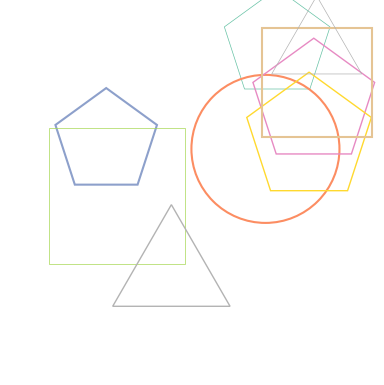[{"shape": "pentagon", "thickness": 0.5, "radius": 0.72, "center": [0.72, 0.886]}, {"shape": "circle", "thickness": 1.5, "radius": 0.96, "center": [0.689, 0.613]}, {"shape": "pentagon", "thickness": 1.5, "radius": 0.69, "center": [0.276, 0.633]}, {"shape": "pentagon", "thickness": 1, "radius": 0.83, "center": [0.815, 0.735]}, {"shape": "square", "thickness": 0.5, "radius": 0.88, "center": [0.304, 0.491]}, {"shape": "pentagon", "thickness": 1, "radius": 0.85, "center": [0.803, 0.642]}, {"shape": "square", "thickness": 1.5, "radius": 0.71, "center": [0.823, 0.785]}, {"shape": "triangle", "thickness": 1, "radius": 0.88, "center": [0.445, 0.292]}, {"shape": "triangle", "thickness": 0.5, "radius": 0.68, "center": [0.823, 0.875]}]